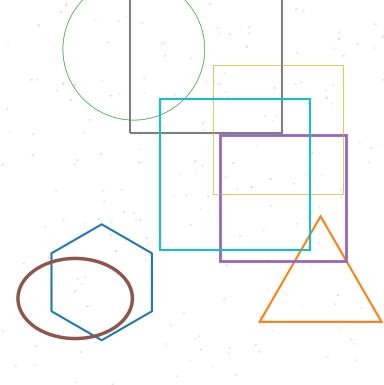[{"shape": "hexagon", "thickness": 1.5, "radius": 0.75, "center": [0.264, 0.267]}, {"shape": "triangle", "thickness": 1.5, "radius": 0.91, "center": [0.833, 0.255]}, {"shape": "circle", "thickness": 0.5, "radius": 0.92, "center": [0.348, 0.872]}, {"shape": "square", "thickness": 2, "radius": 0.82, "center": [0.735, 0.485]}, {"shape": "oval", "thickness": 2.5, "radius": 0.74, "center": [0.195, 0.225]}, {"shape": "square", "thickness": 1.5, "radius": 0.99, "center": [0.536, 0.851]}, {"shape": "square", "thickness": 0.5, "radius": 0.84, "center": [0.723, 0.663]}, {"shape": "square", "thickness": 1.5, "radius": 0.98, "center": [0.61, 0.546]}]